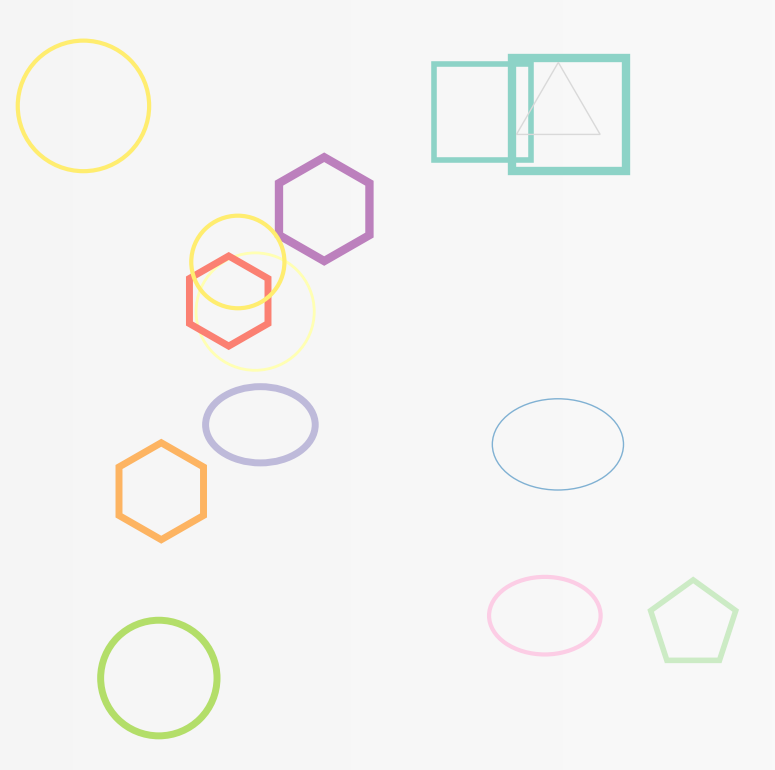[{"shape": "square", "thickness": 3, "radius": 0.37, "center": [0.734, 0.851]}, {"shape": "square", "thickness": 2, "radius": 0.31, "center": [0.623, 0.855]}, {"shape": "circle", "thickness": 1, "radius": 0.38, "center": [0.329, 0.595]}, {"shape": "oval", "thickness": 2.5, "radius": 0.35, "center": [0.336, 0.448]}, {"shape": "hexagon", "thickness": 2.5, "radius": 0.29, "center": [0.295, 0.609]}, {"shape": "oval", "thickness": 0.5, "radius": 0.42, "center": [0.72, 0.423]}, {"shape": "hexagon", "thickness": 2.5, "radius": 0.31, "center": [0.208, 0.362]}, {"shape": "circle", "thickness": 2.5, "radius": 0.38, "center": [0.205, 0.119]}, {"shape": "oval", "thickness": 1.5, "radius": 0.36, "center": [0.703, 0.2]}, {"shape": "triangle", "thickness": 0.5, "radius": 0.31, "center": [0.72, 0.857]}, {"shape": "hexagon", "thickness": 3, "radius": 0.34, "center": [0.418, 0.728]}, {"shape": "pentagon", "thickness": 2, "radius": 0.29, "center": [0.894, 0.189]}, {"shape": "circle", "thickness": 1.5, "radius": 0.42, "center": [0.108, 0.862]}, {"shape": "circle", "thickness": 1.5, "radius": 0.3, "center": [0.307, 0.66]}]